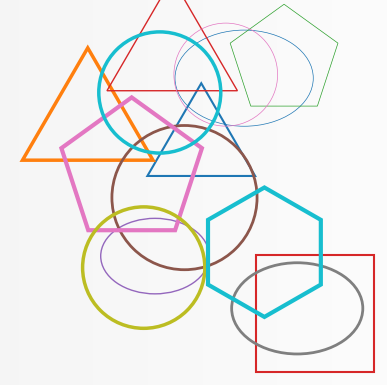[{"shape": "oval", "thickness": 0.5, "radius": 0.89, "center": [0.63, 0.797]}, {"shape": "triangle", "thickness": 1.5, "radius": 0.8, "center": [0.519, 0.623]}, {"shape": "triangle", "thickness": 2.5, "radius": 0.97, "center": [0.226, 0.681]}, {"shape": "pentagon", "thickness": 0.5, "radius": 0.73, "center": [0.733, 0.843]}, {"shape": "square", "thickness": 1.5, "radius": 0.76, "center": [0.813, 0.186]}, {"shape": "triangle", "thickness": 1, "radius": 0.97, "center": [0.444, 0.862]}, {"shape": "oval", "thickness": 1, "radius": 0.7, "center": [0.4, 0.335]}, {"shape": "circle", "thickness": 2, "radius": 0.94, "center": [0.476, 0.487]}, {"shape": "circle", "thickness": 0.5, "radius": 0.67, "center": [0.583, 0.806]}, {"shape": "pentagon", "thickness": 3, "radius": 0.95, "center": [0.34, 0.556]}, {"shape": "oval", "thickness": 2, "radius": 0.85, "center": [0.767, 0.199]}, {"shape": "circle", "thickness": 2.5, "radius": 0.79, "center": [0.371, 0.305]}, {"shape": "circle", "thickness": 2.5, "radius": 0.79, "center": [0.412, 0.76]}, {"shape": "hexagon", "thickness": 3, "radius": 0.84, "center": [0.682, 0.345]}]